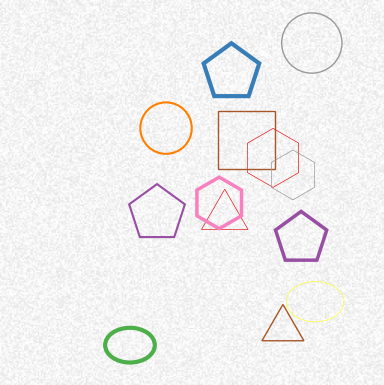[{"shape": "triangle", "thickness": 0.5, "radius": 0.35, "center": [0.584, 0.439]}, {"shape": "hexagon", "thickness": 0.5, "radius": 0.38, "center": [0.709, 0.59]}, {"shape": "pentagon", "thickness": 3, "radius": 0.38, "center": [0.601, 0.812]}, {"shape": "oval", "thickness": 3, "radius": 0.32, "center": [0.338, 0.103]}, {"shape": "pentagon", "thickness": 2.5, "radius": 0.35, "center": [0.782, 0.381]}, {"shape": "pentagon", "thickness": 1.5, "radius": 0.38, "center": [0.408, 0.446]}, {"shape": "circle", "thickness": 1.5, "radius": 0.33, "center": [0.431, 0.667]}, {"shape": "oval", "thickness": 0.5, "radius": 0.37, "center": [0.819, 0.217]}, {"shape": "square", "thickness": 1, "radius": 0.37, "center": [0.64, 0.637]}, {"shape": "triangle", "thickness": 1, "radius": 0.31, "center": [0.735, 0.146]}, {"shape": "hexagon", "thickness": 2.5, "radius": 0.33, "center": [0.569, 0.473]}, {"shape": "circle", "thickness": 1, "radius": 0.39, "center": [0.81, 0.888]}, {"shape": "hexagon", "thickness": 0.5, "radius": 0.32, "center": [0.761, 0.546]}]